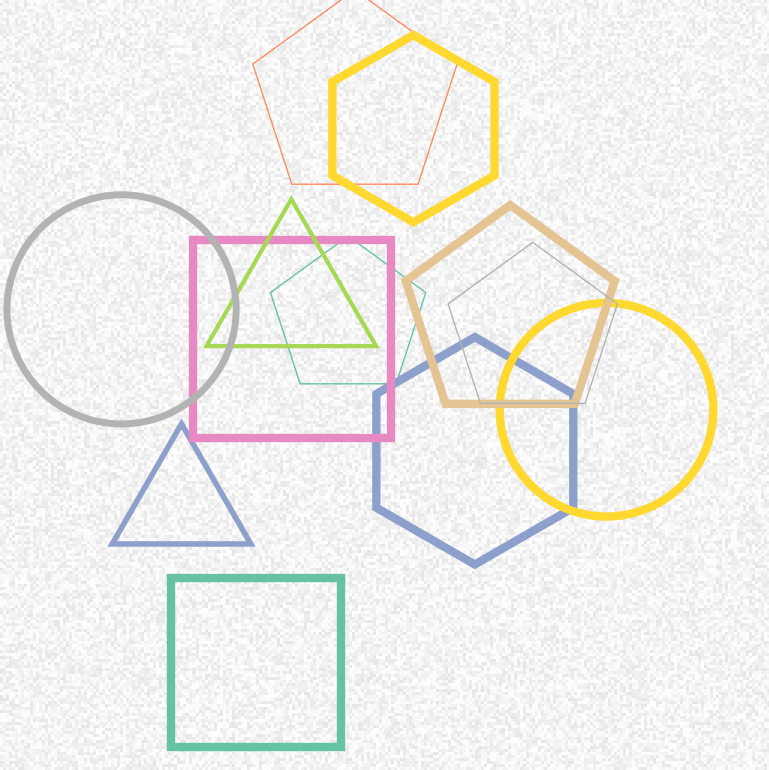[{"shape": "square", "thickness": 3, "radius": 0.55, "center": [0.332, 0.139]}, {"shape": "pentagon", "thickness": 0.5, "radius": 0.53, "center": [0.452, 0.587]}, {"shape": "pentagon", "thickness": 0.5, "radius": 0.7, "center": [0.461, 0.874]}, {"shape": "triangle", "thickness": 2, "radius": 0.52, "center": [0.236, 0.346]}, {"shape": "hexagon", "thickness": 3, "radius": 0.74, "center": [0.617, 0.415]}, {"shape": "square", "thickness": 3, "radius": 0.64, "center": [0.379, 0.56]}, {"shape": "triangle", "thickness": 1.5, "radius": 0.64, "center": [0.378, 0.614]}, {"shape": "circle", "thickness": 3, "radius": 0.69, "center": [0.788, 0.468]}, {"shape": "hexagon", "thickness": 3, "radius": 0.61, "center": [0.537, 0.833]}, {"shape": "pentagon", "thickness": 3, "radius": 0.71, "center": [0.663, 0.591]}, {"shape": "pentagon", "thickness": 0.5, "radius": 0.58, "center": [0.692, 0.57]}, {"shape": "circle", "thickness": 2.5, "radius": 0.74, "center": [0.158, 0.598]}]